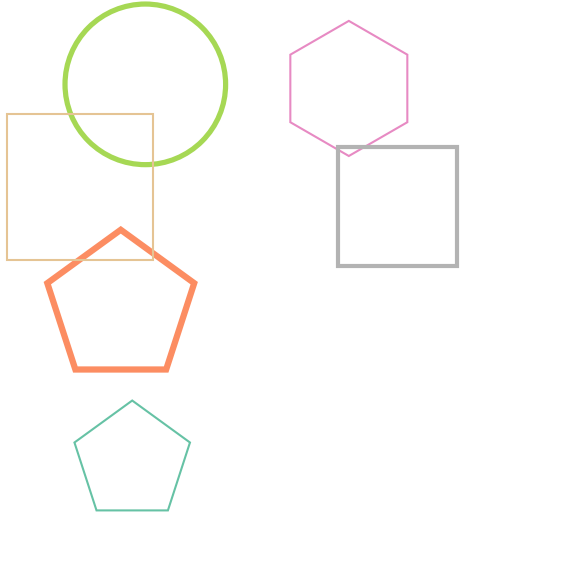[{"shape": "pentagon", "thickness": 1, "radius": 0.53, "center": [0.229, 0.2]}, {"shape": "pentagon", "thickness": 3, "radius": 0.67, "center": [0.209, 0.467]}, {"shape": "hexagon", "thickness": 1, "radius": 0.58, "center": [0.604, 0.846]}, {"shape": "circle", "thickness": 2.5, "radius": 0.7, "center": [0.252, 0.853]}, {"shape": "square", "thickness": 1, "radius": 0.63, "center": [0.139, 0.676]}, {"shape": "square", "thickness": 2, "radius": 0.52, "center": [0.689, 0.642]}]